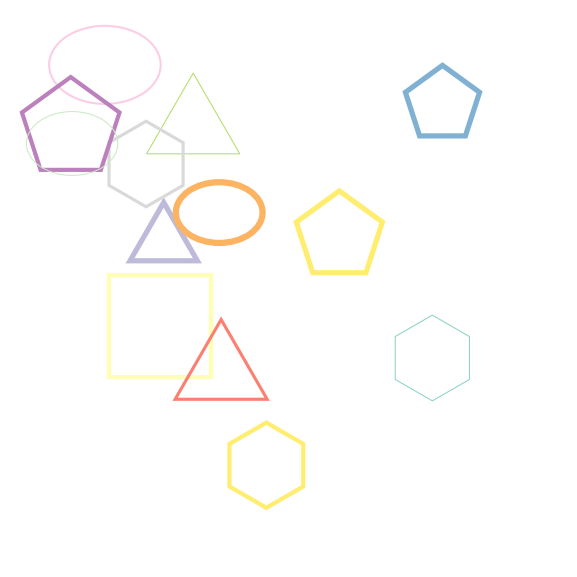[{"shape": "hexagon", "thickness": 0.5, "radius": 0.37, "center": [0.749, 0.379]}, {"shape": "square", "thickness": 2, "radius": 0.44, "center": [0.277, 0.434]}, {"shape": "triangle", "thickness": 2.5, "radius": 0.34, "center": [0.283, 0.581]}, {"shape": "triangle", "thickness": 1.5, "radius": 0.46, "center": [0.383, 0.354]}, {"shape": "pentagon", "thickness": 2.5, "radius": 0.34, "center": [0.766, 0.818]}, {"shape": "oval", "thickness": 3, "radius": 0.38, "center": [0.38, 0.631]}, {"shape": "triangle", "thickness": 0.5, "radius": 0.47, "center": [0.335, 0.779]}, {"shape": "oval", "thickness": 1, "radius": 0.48, "center": [0.182, 0.887]}, {"shape": "hexagon", "thickness": 1.5, "radius": 0.37, "center": [0.253, 0.715]}, {"shape": "pentagon", "thickness": 2, "radius": 0.44, "center": [0.122, 0.777]}, {"shape": "oval", "thickness": 0.5, "radius": 0.4, "center": [0.125, 0.751]}, {"shape": "hexagon", "thickness": 2, "radius": 0.37, "center": [0.461, 0.194]}, {"shape": "pentagon", "thickness": 2.5, "radius": 0.39, "center": [0.588, 0.59]}]